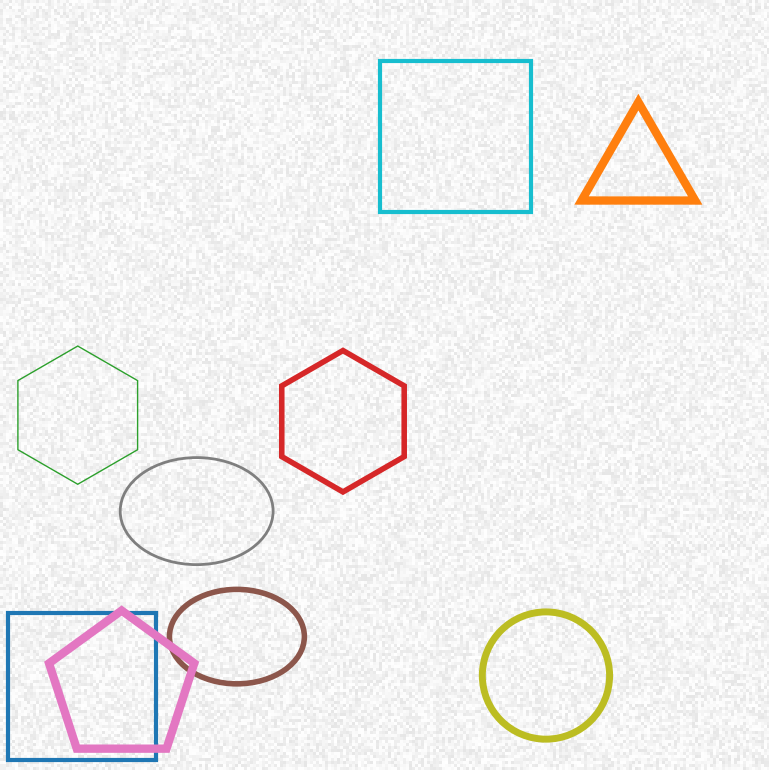[{"shape": "square", "thickness": 1.5, "radius": 0.48, "center": [0.107, 0.109]}, {"shape": "triangle", "thickness": 3, "radius": 0.43, "center": [0.829, 0.782]}, {"shape": "hexagon", "thickness": 0.5, "radius": 0.45, "center": [0.101, 0.461]}, {"shape": "hexagon", "thickness": 2, "radius": 0.46, "center": [0.445, 0.453]}, {"shape": "oval", "thickness": 2, "radius": 0.44, "center": [0.308, 0.173]}, {"shape": "pentagon", "thickness": 3, "radius": 0.5, "center": [0.158, 0.108]}, {"shape": "oval", "thickness": 1, "radius": 0.5, "center": [0.255, 0.336]}, {"shape": "circle", "thickness": 2.5, "radius": 0.41, "center": [0.709, 0.123]}, {"shape": "square", "thickness": 1.5, "radius": 0.49, "center": [0.591, 0.823]}]